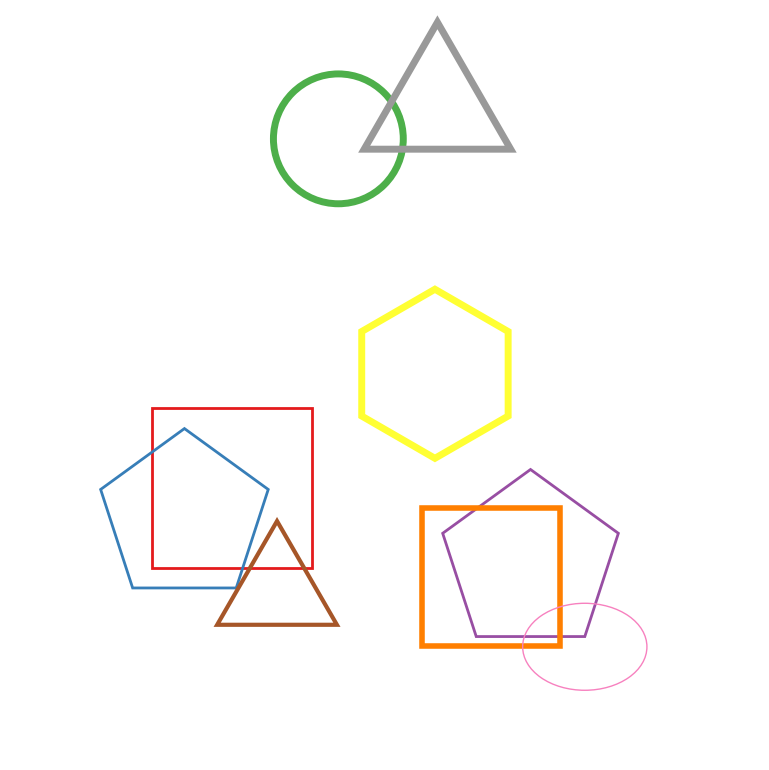[{"shape": "square", "thickness": 1, "radius": 0.52, "center": [0.301, 0.367]}, {"shape": "pentagon", "thickness": 1, "radius": 0.57, "center": [0.24, 0.329]}, {"shape": "circle", "thickness": 2.5, "radius": 0.42, "center": [0.439, 0.82]}, {"shape": "pentagon", "thickness": 1, "radius": 0.6, "center": [0.689, 0.27]}, {"shape": "square", "thickness": 2, "radius": 0.45, "center": [0.638, 0.251]}, {"shape": "hexagon", "thickness": 2.5, "radius": 0.55, "center": [0.565, 0.515]}, {"shape": "triangle", "thickness": 1.5, "radius": 0.45, "center": [0.36, 0.233]}, {"shape": "oval", "thickness": 0.5, "radius": 0.4, "center": [0.759, 0.16]}, {"shape": "triangle", "thickness": 2.5, "radius": 0.55, "center": [0.568, 0.861]}]